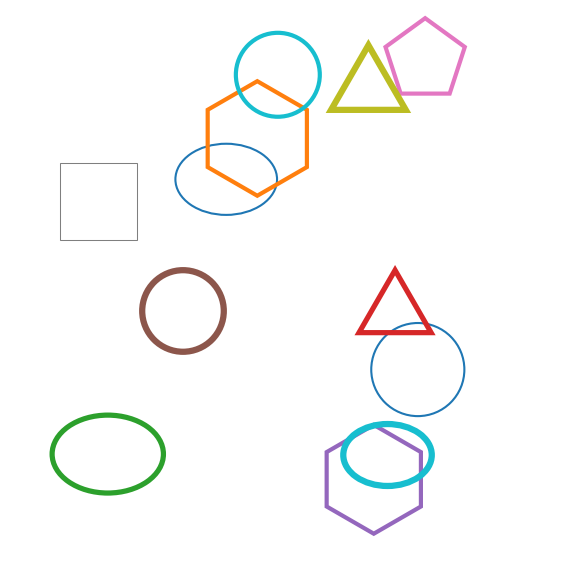[{"shape": "circle", "thickness": 1, "radius": 0.4, "center": [0.723, 0.359]}, {"shape": "oval", "thickness": 1, "radius": 0.44, "center": [0.392, 0.689]}, {"shape": "hexagon", "thickness": 2, "radius": 0.5, "center": [0.446, 0.759]}, {"shape": "oval", "thickness": 2.5, "radius": 0.48, "center": [0.187, 0.213]}, {"shape": "triangle", "thickness": 2.5, "radius": 0.36, "center": [0.684, 0.459]}, {"shape": "hexagon", "thickness": 2, "radius": 0.47, "center": [0.647, 0.169]}, {"shape": "circle", "thickness": 3, "radius": 0.35, "center": [0.317, 0.461]}, {"shape": "pentagon", "thickness": 2, "radius": 0.36, "center": [0.736, 0.895]}, {"shape": "square", "thickness": 0.5, "radius": 0.34, "center": [0.171, 0.65]}, {"shape": "triangle", "thickness": 3, "radius": 0.37, "center": [0.638, 0.846]}, {"shape": "circle", "thickness": 2, "radius": 0.36, "center": [0.481, 0.87]}, {"shape": "oval", "thickness": 3, "radius": 0.38, "center": [0.671, 0.211]}]